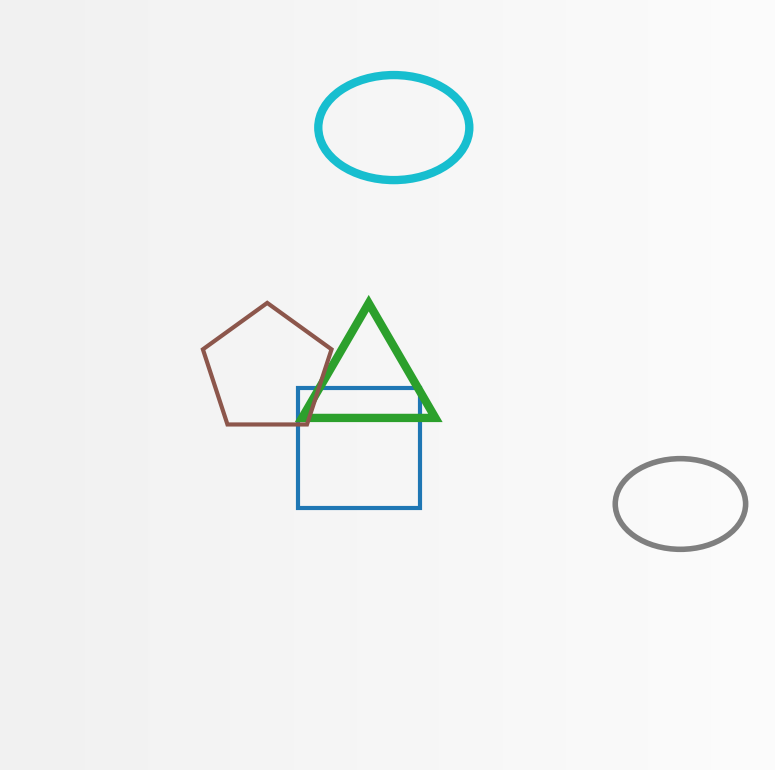[{"shape": "square", "thickness": 1.5, "radius": 0.39, "center": [0.463, 0.418]}, {"shape": "triangle", "thickness": 3, "radius": 0.5, "center": [0.476, 0.507]}, {"shape": "pentagon", "thickness": 1.5, "radius": 0.44, "center": [0.345, 0.519]}, {"shape": "oval", "thickness": 2, "radius": 0.42, "center": [0.878, 0.345]}, {"shape": "oval", "thickness": 3, "radius": 0.49, "center": [0.508, 0.834]}]